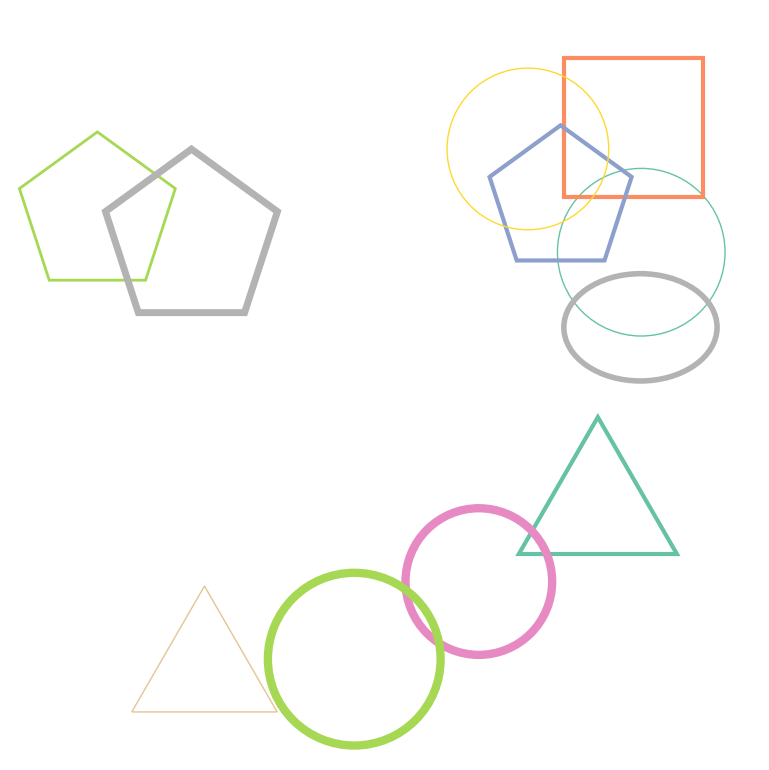[{"shape": "triangle", "thickness": 1.5, "radius": 0.59, "center": [0.776, 0.34]}, {"shape": "circle", "thickness": 0.5, "radius": 0.54, "center": [0.833, 0.672]}, {"shape": "square", "thickness": 1.5, "radius": 0.45, "center": [0.823, 0.835]}, {"shape": "pentagon", "thickness": 1.5, "radius": 0.49, "center": [0.728, 0.74]}, {"shape": "circle", "thickness": 3, "radius": 0.48, "center": [0.622, 0.245]}, {"shape": "circle", "thickness": 3, "radius": 0.56, "center": [0.46, 0.144]}, {"shape": "pentagon", "thickness": 1, "radius": 0.53, "center": [0.126, 0.722]}, {"shape": "circle", "thickness": 0.5, "radius": 0.52, "center": [0.686, 0.807]}, {"shape": "triangle", "thickness": 0.5, "radius": 0.54, "center": [0.266, 0.13]}, {"shape": "oval", "thickness": 2, "radius": 0.5, "center": [0.832, 0.575]}, {"shape": "pentagon", "thickness": 2.5, "radius": 0.59, "center": [0.249, 0.689]}]